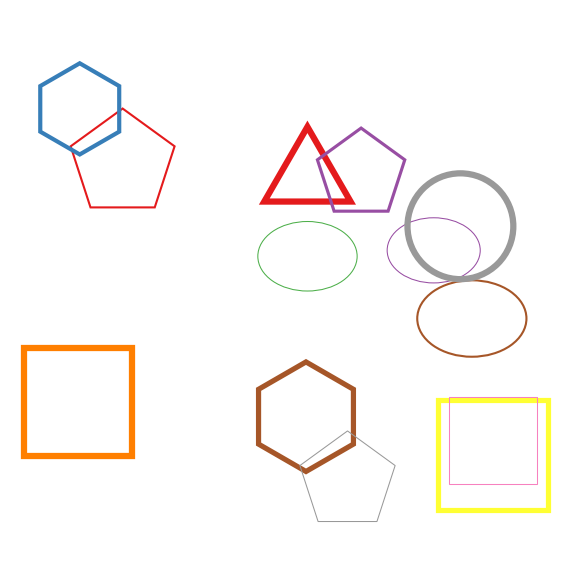[{"shape": "pentagon", "thickness": 1, "radius": 0.47, "center": [0.212, 0.717]}, {"shape": "triangle", "thickness": 3, "radius": 0.43, "center": [0.532, 0.693]}, {"shape": "hexagon", "thickness": 2, "radius": 0.39, "center": [0.138, 0.811]}, {"shape": "oval", "thickness": 0.5, "radius": 0.43, "center": [0.532, 0.555]}, {"shape": "pentagon", "thickness": 1.5, "radius": 0.4, "center": [0.625, 0.698]}, {"shape": "oval", "thickness": 0.5, "radius": 0.4, "center": [0.751, 0.566]}, {"shape": "square", "thickness": 3, "radius": 0.46, "center": [0.135, 0.303]}, {"shape": "square", "thickness": 2.5, "radius": 0.48, "center": [0.853, 0.212]}, {"shape": "hexagon", "thickness": 2.5, "radius": 0.47, "center": [0.53, 0.278]}, {"shape": "oval", "thickness": 1, "radius": 0.47, "center": [0.817, 0.448]}, {"shape": "square", "thickness": 0.5, "radius": 0.38, "center": [0.854, 0.237]}, {"shape": "circle", "thickness": 3, "radius": 0.46, "center": [0.797, 0.607]}, {"shape": "pentagon", "thickness": 0.5, "radius": 0.43, "center": [0.602, 0.166]}]